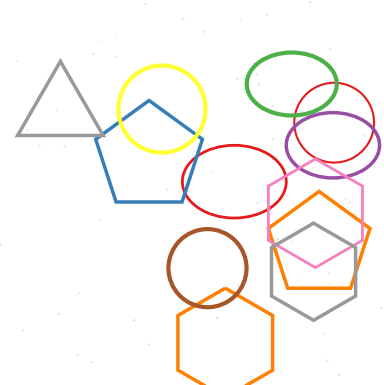[{"shape": "oval", "thickness": 2, "radius": 0.67, "center": [0.609, 0.528]}, {"shape": "circle", "thickness": 1.5, "radius": 0.52, "center": [0.868, 0.681]}, {"shape": "pentagon", "thickness": 2.5, "radius": 0.73, "center": [0.387, 0.593]}, {"shape": "oval", "thickness": 3, "radius": 0.58, "center": [0.758, 0.782]}, {"shape": "oval", "thickness": 2.5, "radius": 0.61, "center": [0.865, 0.623]}, {"shape": "hexagon", "thickness": 2.5, "radius": 0.71, "center": [0.585, 0.109]}, {"shape": "pentagon", "thickness": 2.5, "radius": 0.69, "center": [0.829, 0.364]}, {"shape": "circle", "thickness": 3, "radius": 0.57, "center": [0.421, 0.717]}, {"shape": "circle", "thickness": 3, "radius": 0.51, "center": [0.539, 0.303]}, {"shape": "hexagon", "thickness": 2, "radius": 0.71, "center": [0.819, 0.446]}, {"shape": "triangle", "thickness": 2.5, "radius": 0.64, "center": [0.157, 0.712]}, {"shape": "hexagon", "thickness": 2.5, "radius": 0.63, "center": [0.814, 0.294]}]